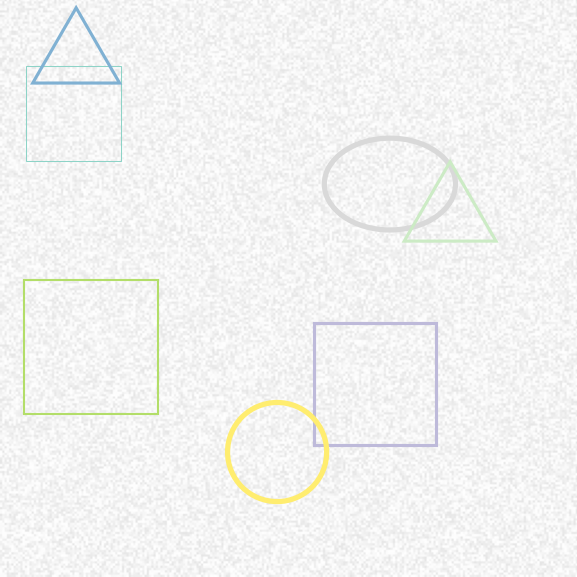[{"shape": "square", "thickness": 0.5, "radius": 0.41, "center": [0.128, 0.803]}, {"shape": "square", "thickness": 1.5, "radius": 0.53, "center": [0.65, 0.335]}, {"shape": "triangle", "thickness": 1.5, "radius": 0.43, "center": [0.132, 0.899]}, {"shape": "square", "thickness": 1, "radius": 0.58, "center": [0.157, 0.398]}, {"shape": "oval", "thickness": 2.5, "radius": 0.57, "center": [0.675, 0.68]}, {"shape": "triangle", "thickness": 1.5, "radius": 0.46, "center": [0.779, 0.627]}, {"shape": "circle", "thickness": 2.5, "radius": 0.43, "center": [0.48, 0.216]}]